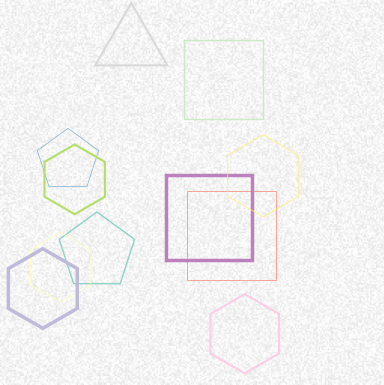[{"shape": "pentagon", "thickness": 1, "radius": 0.51, "center": [0.252, 0.346]}, {"shape": "hexagon", "thickness": 0.5, "radius": 0.45, "center": [0.158, 0.306]}, {"shape": "hexagon", "thickness": 2.5, "radius": 0.52, "center": [0.111, 0.251]}, {"shape": "square", "thickness": 0.5, "radius": 0.57, "center": [0.601, 0.389]}, {"shape": "pentagon", "thickness": 0.5, "radius": 0.42, "center": [0.176, 0.583]}, {"shape": "hexagon", "thickness": 1.5, "radius": 0.45, "center": [0.194, 0.534]}, {"shape": "hexagon", "thickness": 1.5, "radius": 0.51, "center": [0.636, 0.133]}, {"shape": "triangle", "thickness": 1.5, "radius": 0.54, "center": [0.341, 0.884]}, {"shape": "square", "thickness": 2.5, "radius": 0.55, "center": [0.543, 0.434]}, {"shape": "square", "thickness": 1, "radius": 0.51, "center": [0.581, 0.794]}, {"shape": "hexagon", "thickness": 0.5, "radius": 0.53, "center": [0.684, 0.543]}]